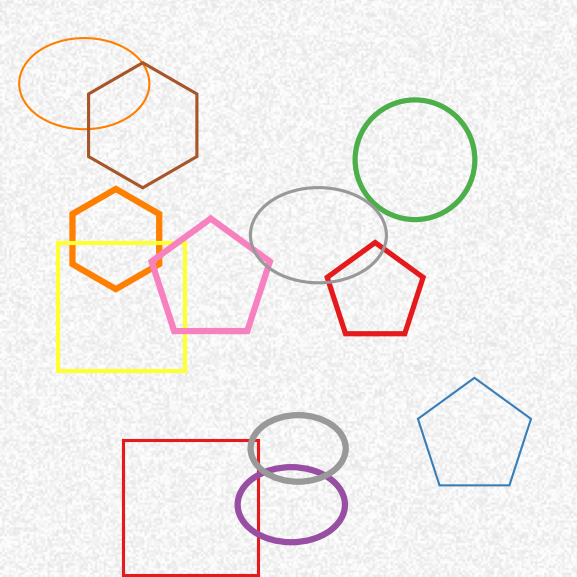[{"shape": "square", "thickness": 1.5, "radius": 0.58, "center": [0.329, 0.12]}, {"shape": "pentagon", "thickness": 2.5, "radius": 0.44, "center": [0.65, 0.492]}, {"shape": "pentagon", "thickness": 1, "radius": 0.51, "center": [0.822, 0.242]}, {"shape": "circle", "thickness": 2.5, "radius": 0.52, "center": [0.719, 0.723]}, {"shape": "oval", "thickness": 3, "radius": 0.46, "center": [0.504, 0.125]}, {"shape": "oval", "thickness": 1, "radius": 0.56, "center": [0.146, 0.854]}, {"shape": "hexagon", "thickness": 3, "radius": 0.43, "center": [0.201, 0.585]}, {"shape": "square", "thickness": 2, "radius": 0.55, "center": [0.211, 0.468]}, {"shape": "hexagon", "thickness": 1.5, "radius": 0.54, "center": [0.247, 0.782]}, {"shape": "pentagon", "thickness": 3, "radius": 0.54, "center": [0.365, 0.513]}, {"shape": "oval", "thickness": 1.5, "radius": 0.59, "center": [0.551, 0.592]}, {"shape": "oval", "thickness": 3, "radius": 0.41, "center": [0.516, 0.223]}]